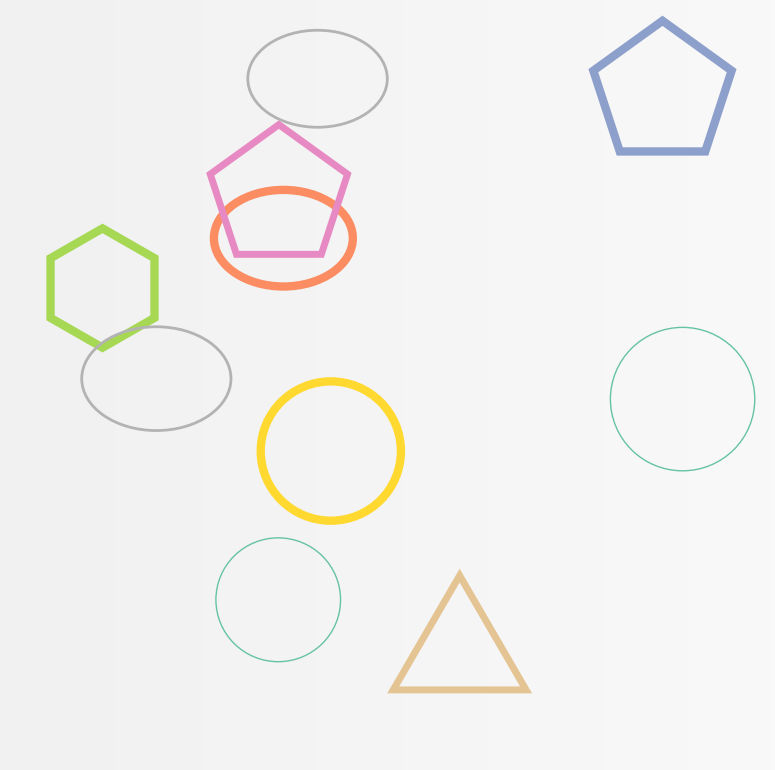[{"shape": "circle", "thickness": 0.5, "radius": 0.4, "center": [0.359, 0.221]}, {"shape": "circle", "thickness": 0.5, "radius": 0.47, "center": [0.881, 0.482]}, {"shape": "oval", "thickness": 3, "radius": 0.45, "center": [0.366, 0.691]}, {"shape": "pentagon", "thickness": 3, "radius": 0.47, "center": [0.855, 0.879]}, {"shape": "pentagon", "thickness": 2.5, "radius": 0.47, "center": [0.36, 0.745]}, {"shape": "hexagon", "thickness": 3, "radius": 0.39, "center": [0.132, 0.626]}, {"shape": "circle", "thickness": 3, "radius": 0.45, "center": [0.427, 0.414]}, {"shape": "triangle", "thickness": 2.5, "radius": 0.49, "center": [0.593, 0.154]}, {"shape": "oval", "thickness": 1, "radius": 0.45, "center": [0.41, 0.898]}, {"shape": "oval", "thickness": 1, "radius": 0.48, "center": [0.202, 0.508]}]